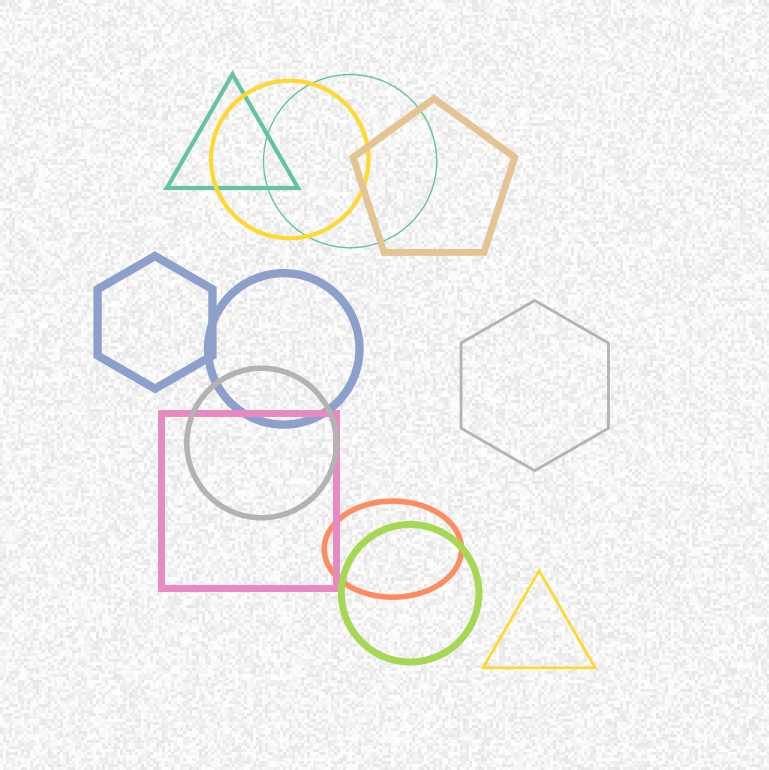[{"shape": "triangle", "thickness": 1.5, "radius": 0.49, "center": [0.302, 0.805]}, {"shape": "circle", "thickness": 0.5, "radius": 0.56, "center": [0.455, 0.791]}, {"shape": "oval", "thickness": 2, "radius": 0.45, "center": [0.51, 0.287]}, {"shape": "hexagon", "thickness": 3, "radius": 0.43, "center": [0.201, 0.581]}, {"shape": "circle", "thickness": 3, "radius": 0.49, "center": [0.369, 0.547]}, {"shape": "square", "thickness": 2.5, "radius": 0.57, "center": [0.323, 0.35]}, {"shape": "circle", "thickness": 2.5, "radius": 0.45, "center": [0.533, 0.23]}, {"shape": "circle", "thickness": 1.5, "radius": 0.51, "center": [0.376, 0.793]}, {"shape": "triangle", "thickness": 1, "radius": 0.42, "center": [0.7, 0.175]}, {"shape": "pentagon", "thickness": 2.5, "radius": 0.55, "center": [0.564, 0.762]}, {"shape": "circle", "thickness": 2, "radius": 0.49, "center": [0.34, 0.425]}, {"shape": "hexagon", "thickness": 1, "radius": 0.55, "center": [0.694, 0.499]}]